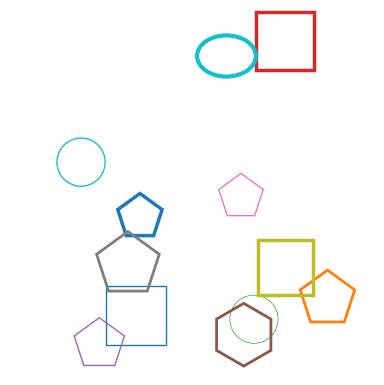[{"shape": "pentagon", "thickness": 2.5, "radius": 0.3, "center": [0.363, 0.437]}, {"shape": "square", "thickness": 1, "radius": 0.39, "center": [0.353, 0.181]}, {"shape": "pentagon", "thickness": 2, "radius": 0.37, "center": [0.851, 0.224]}, {"shape": "circle", "thickness": 0.5, "radius": 0.31, "center": [0.66, 0.171]}, {"shape": "square", "thickness": 2.5, "radius": 0.38, "center": [0.741, 0.894]}, {"shape": "pentagon", "thickness": 1, "radius": 0.34, "center": [0.258, 0.106]}, {"shape": "hexagon", "thickness": 2, "radius": 0.41, "center": [0.633, 0.131]}, {"shape": "pentagon", "thickness": 1, "radius": 0.3, "center": [0.626, 0.489]}, {"shape": "pentagon", "thickness": 2, "radius": 0.43, "center": [0.332, 0.313]}, {"shape": "square", "thickness": 2.5, "radius": 0.36, "center": [0.742, 0.304]}, {"shape": "circle", "thickness": 1, "radius": 0.31, "center": [0.211, 0.579]}, {"shape": "oval", "thickness": 3, "radius": 0.38, "center": [0.588, 0.855]}]